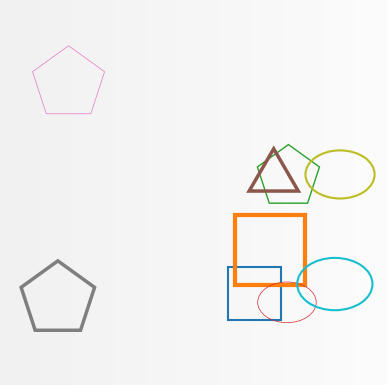[{"shape": "square", "thickness": 1.5, "radius": 0.34, "center": [0.657, 0.238]}, {"shape": "square", "thickness": 3, "radius": 0.45, "center": [0.696, 0.351]}, {"shape": "pentagon", "thickness": 1, "radius": 0.42, "center": [0.744, 0.54]}, {"shape": "oval", "thickness": 0.5, "radius": 0.38, "center": [0.741, 0.215]}, {"shape": "triangle", "thickness": 2.5, "radius": 0.37, "center": [0.706, 0.54]}, {"shape": "pentagon", "thickness": 0.5, "radius": 0.49, "center": [0.177, 0.784]}, {"shape": "pentagon", "thickness": 2.5, "radius": 0.5, "center": [0.149, 0.223]}, {"shape": "oval", "thickness": 1.5, "radius": 0.45, "center": [0.877, 0.547]}, {"shape": "oval", "thickness": 1.5, "radius": 0.49, "center": [0.864, 0.262]}]